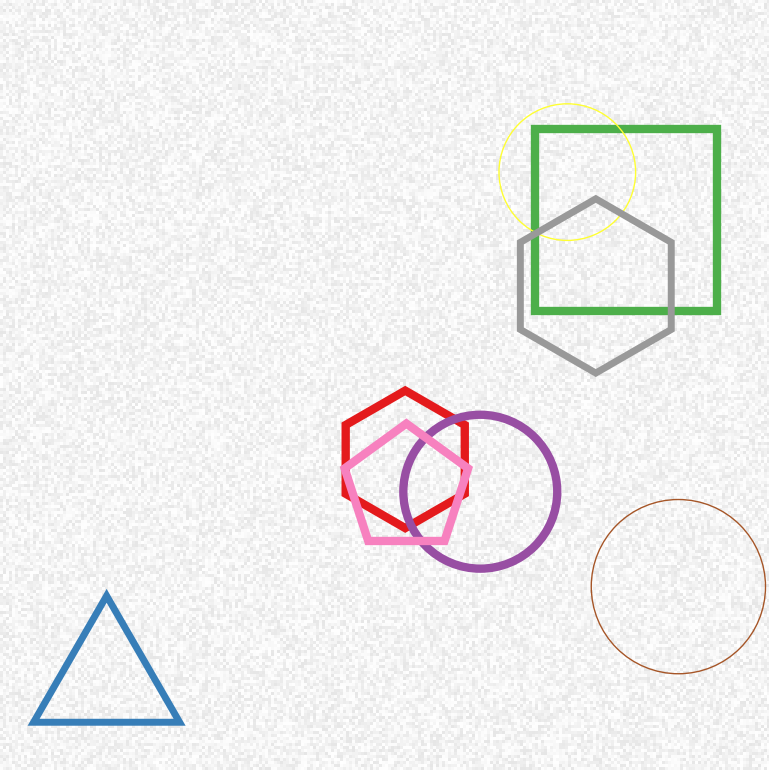[{"shape": "hexagon", "thickness": 3, "radius": 0.45, "center": [0.526, 0.403]}, {"shape": "triangle", "thickness": 2.5, "radius": 0.55, "center": [0.138, 0.117]}, {"shape": "square", "thickness": 3, "radius": 0.59, "center": [0.813, 0.715]}, {"shape": "circle", "thickness": 3, "radius": 0.5, "center": [0.624, 0.361]}, {"shape": "circle", "thickness": 0.5, "radius": 0.44, "center": [0.737, 0.776]}, {"shape": "circle", "thickness": 0.5, "radius": 0.57, "center": [0.881, 0.238]}, {"shape": "pentagon", "thickness": 3, "radius": 0.42, "center": [0.528, 0.366]}, {"shape": "hexagon", "thickness": 2.5, "radius": 0.57, "center": [0.774, 0.629]}]